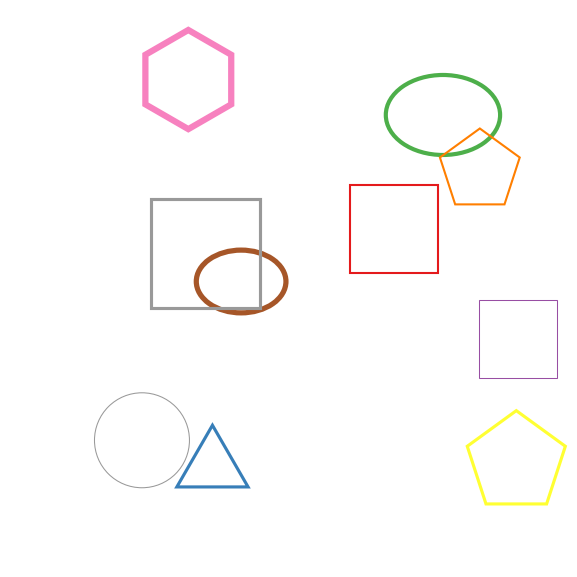[{"shape": "square", "thickness": 1, "radius": 0.38, "center": [0.682, 0.603]}, {"shape": "triangle", "thickness": 1.5, "radius": 0.36, "center": [0.368, 0.192]}, {"shape": "oval", "thickness": 2, "radius": 0.49, "center": [0.767, 0.8]}, {"shape": "square", "thickness": 0.5, "radius": 0.34, "center": [0.897, 0.412]}, {"shape": "pentagon", "thickness": 1, "radius": 0.36, "center": [0.831, 0.704]}, {"shape": "pentagon", "thickness": 1.5, "radius": 0.45, "center": [0.894, 0.199]}, {"shape": "oval", "thickness": 2.5, "radius": 0.39, "center": [0.418, 0.512]}, {"shape": "hexagon", "thickness": 3, "radius": 0.43, "center": [0.326, 0.861]}, {"shape": "square", "thickness": 1.5, "radius": 0.47, "center": [0.356, 0.56]}, {"shape": "circle", "thickness": 0.5, "radius": 0.41, "center": [0.246, 0.237]}]